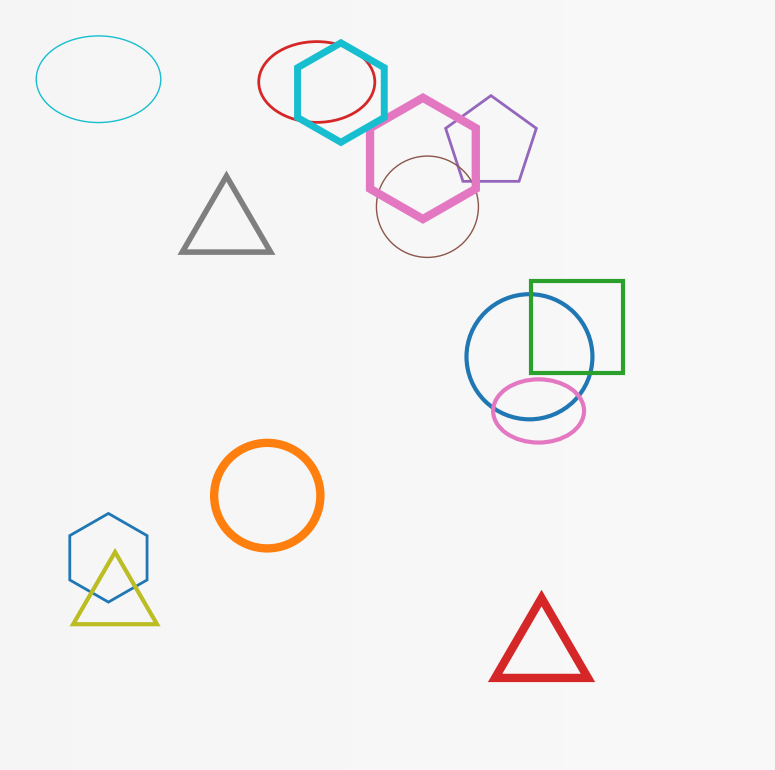[{"shape": "circle", "thickness": 1.5, "radius": 0.41, "center": [0.683, 0.537]}, {"shape": "hexagon", "thickness": 1, "radius": 0.29, "center": [0.14, 0.276]}, {"shape": "circle", "thickness": 3, "radius": 0.34, "center": [0.345, 0.356]}, {"shape": "square", "thickness": 1.5, "radius": 0.3, "center": [0.745, 0.575]}, {"shape": "oval", "thickness": 1, "radius": 0.37, "center": [0.409, 0.894]}, {"shape": "triangle", "thickness": 3, "radius": 0.35, "center": [0.699, 0.154]}, {"shape": "pentagon", "thickness": 1, "radius": 0.31, "center": [0.634, 0.814]}, {"shape": "circle", "thickness": 0.5, "radius": 0.33, "center": [0.552, 0.732]}, {"shape": "oval", "thickness": 1.5, "radius": 0.29, "center": [0.695, 0.466]}, {"shape": "hexagon", "thickness": 3, "radius": 0.39, "center": [0.546, 0.794]}, {"shape": "triangle", "thickness": 2, "radius": 0.33, "center": [0.292, 0.705]}, {"shape": "triangle", "thickness": 1.5, "radius": 0.31, "center": [0.148, 0.221]}, {"shape": "oval", "thickness": 0.5, "radius": 0.4, "center": [0.127, 0.897]}, {"shape": "hexagon", "thickness": 2.5, "radius": 0.32, "center": [0.44, 0.88]}]